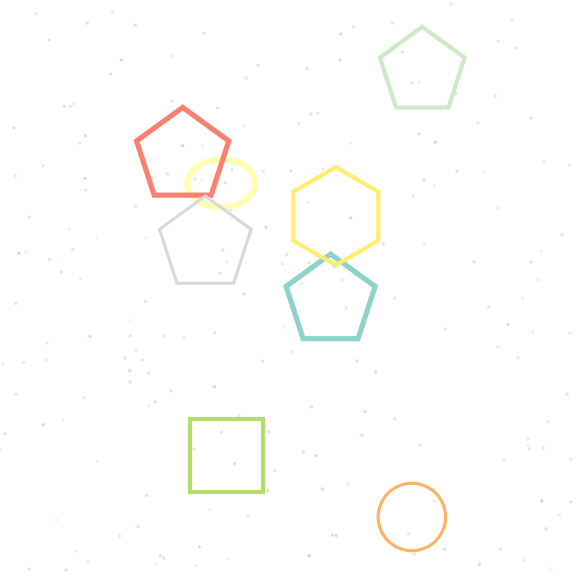[{"shape": "pentagon", "thickness": 2.5, "radius": 0.4, "center": [0.572, 0.478]}, {"shape": "oval", "thickness": 3, "radius": 0.29, "center": [0.383, 0.682]}, {"shape": "pentagon", "thickness": 2.5, "radius": 0.42, "center": [0.316, 0.729]}, {"shape": "circle", "thickness": 1.5, "radius": 0.29, "center": [0.713, 0.104]}, {"shape": "square", "thickness": 2, "radius": 0.32, "center": [0.393, 0.211]}, {"shape": "pentagon", "thickness": 1.5, "radius": 0.42, "center": [0.356, 0.576]}, {"shape": "pentagon", "thickness": 2, "radius": 0.39, "center": [0.731, 0.875]}, {"shape": "hexagon", "thickness": 2, "radius": 0.42, "center": [0.581, 0.625]}]